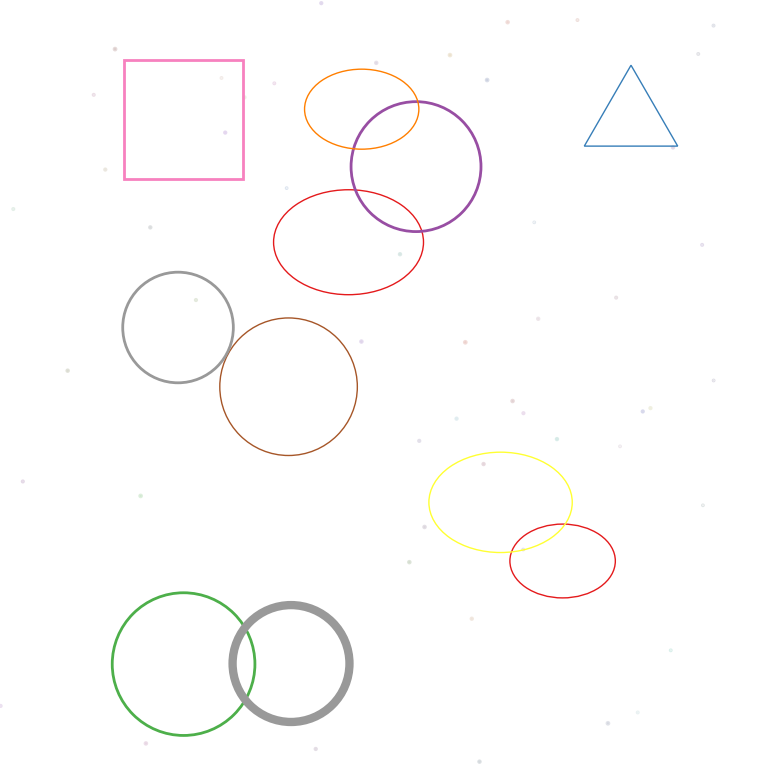[{"shape": "oval", "thickness": 0.5, "radius": 0.34, "center": [0.731, 0.271]}, {"shape": "oval", "thickness": 0.5, "radius": 0.49, "center": [0.453, 0.685]}, {"shape": "triangle", "thickness": 0.5, "radius": 0.35, "center": [0.819, 0.845]}, {"shape": "circle", "thickness": 1, "radius": 0.46, "center": [0.238, 0.138]}, {"shape": "circle", "thickness": 1, "radius": 0.42, "center": [0.54, 0.784]}, {"shape": "oval", "thickness": 0.5, "radius": 0.37, "center": [0.47, 0.858]}, {"shape": "oval", "thickness": 0.5, "radius": 0.47, "center": [0.65, 0.348]}, {"shape": "circle", "thickness": 0.5, "radius": 0.45, "center": [0.375, 0.498]}, {"shape": "square", "thickness": 1, "radius": 0.39, "center": [0.238, 0.844]}, {"shape": "circle", "thickness": 3, "radius": 0.38, "center": [0.378, 0.138]}, {"shape": "circle", "thickness": 1, "radius": 0.36, "center": [0.231, 0.575]}]